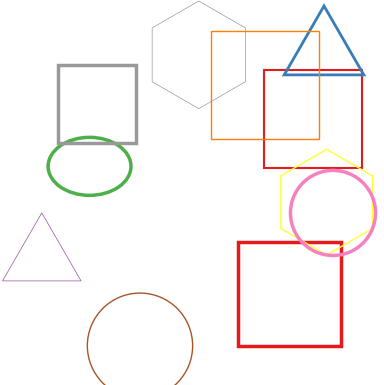[{"shape": "square", "thickness": 2.5, "radius": 0.67, "center": [0.752, 0.237]}, {"shape": "square", "thickness": 1.5, "radius": 0.63, "center": [0.814, 0.691]}, {"shape": "triangle", "thickness": 2, "radius": 0.6, "center": [0.842, 0.865]}, {"shape": "oval", "thickness": 2.5, "radius": 0.54, "center": [0.233, 0.568]}, {"shape": "triangle", "thickness": 0.5, "radius": 0.59, "center": [0.109, 0.329]}, {"shape": "square", "thickness": 1, "radius": 0.7, "center": [0.688, 0.78]}, {"shape": "hexagon", "thickness": 1, "radius": 0.69, "center": [0.848, 0.475]}, {"shape": "circle", "thickness": 1, "radius": 0.68, "center": [0.364, 0.102]}, {"shape": "circle", "thickness": 2.5, "radius": 0.55, "center": [0.865, 0.447]}, {"shape": "hexagon", "thickness": 0.5, "radius": 0.7, "center": [0.516, 0.858]}, {"shape": "square", "thickness": 2.5, "radius": 0.51, "center": [0.251, 0.731]}]